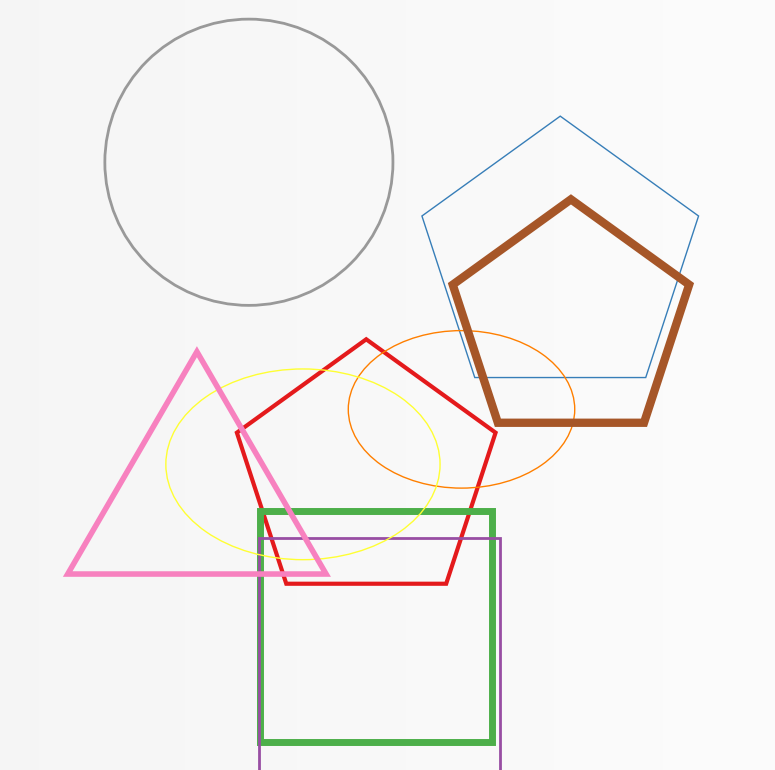[{"shape": "pentagon", "thickness": 1.5, "radius": 0.88, "center": [0.473, 0.384]}, {"shape": "pentagon", "thickness": 0.5, "radius": 0.94, "center": [0.723, 0.661]}, {"shape": "square", "thickness": 2.5, "radius": 0.75, "center": [0.485, 0.186]}, {"shape": "square", "thickness": 1, "radius": 0.78, "center": [0.49, 0.146]}, {"shape": "oval", "thickness": 0.5, "radius": 0.73, "center": [0.595, 0.468]}, {"shape": "oval", "thickness": 0.5, "radius": 0.88, "center": [0.391, 0.397]}, {"shape": "pentagon", "thickness": 3, "radius": 0.8, "center": [0.737, 0.581]}, {"shape": "triangle", "thickness": 2, "radius": 0.96, "center": [0.254, 0.351]}, {"shape": "circle", "thickness": 1, "radius": 0.93, "center": [0.321, 0.789]}]